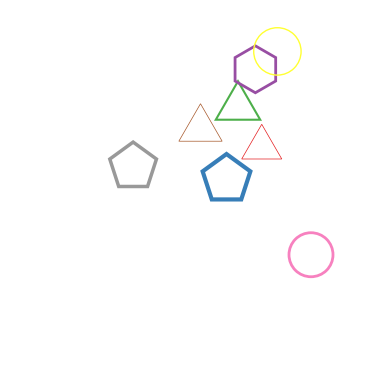[{"shape": "triangle", "thickness": 0.5, "radius": 0.3, "center": [0.68, 0.617]}, {"shape": "pentagon", "thickness": 3, "radius": 0.33, "center": [0.588, 0.535]}, {"shape": "triangle", "thickness": 1.5, "radius": 0.33, "center": [0.618, 0.722]}, {"shape": "hexagon", "thickness": 2, "radius": 0.3, "center": [0.663, 0.82]}, {"shape": "circle", "thickness": 1, "radius": 0.31, "center": [0.721, 0.866]}, {"shape": "triangle", "thickness": 0.5, "radius": 0.32, "center": [0.521, 0.666]}, {"shape": "circle", "thickness": 2, "radius": 0.29, "center": [0.808, 0.338]}, {"shape": "pentagon", "thickness": 2.5, "radius": 0.32, "center": [0.346, 0.567]}]